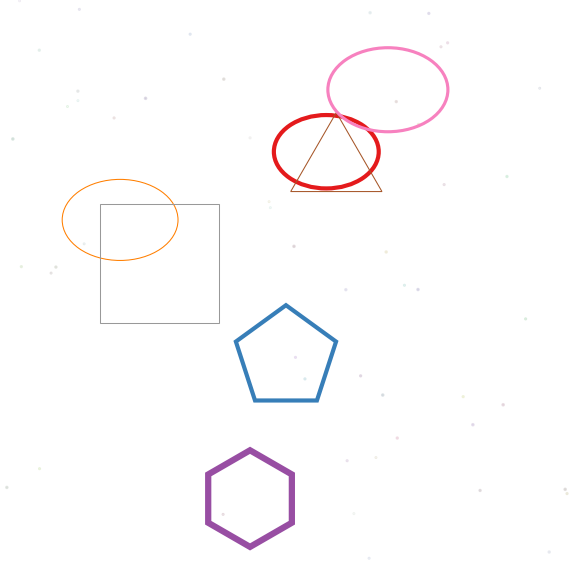[{"shape": "oval", "thickness": 2, "radius": 0.45, "center": [0.565, 0.736]}, {"shape": "pentagon", "thickness": 2, "radius": 0.46, "center": [0.495, 0.379]}, {"shape": "hexagon", "thickness": 3, "radius": 0.42, "center": [0.433, 0.136]}, {"shape": "oval", "thickness": 0.5, "radius": 0.5, "center": [0.208, 0.618]}, {"shape": "triangle", "thickness": 0.5, "radius": 0.46, "center": [0.582, 0.713]}, {"shape": "oval", "thickness": 1.5, "radius": 0.52, "center": [0.672, 0.844]}, {"shape": "square", "thickness": 0.5, "radius": 0.51, "center": [0.277, 0.543]}]